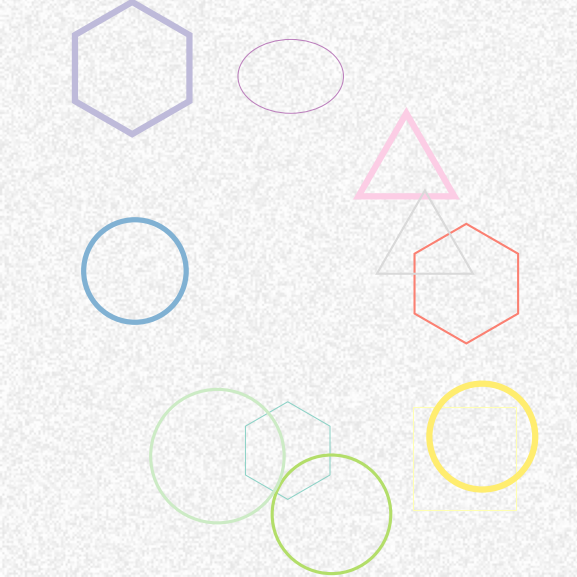[{"shape": "hexagon", "thickness": 0.5, "radius": 0.42, "center": [0.498, 0.219]}, {"shape": "square", "thickness": 0.5, "radius": 0.44, "center": [0.805, 0.206]}, {"shape": "hexagon", "thickness": 3, "radius": 0.57, "center": [0.229, 0.881]}, {"shape": "hexagon", "thickness": 1, "radius": 0.52, "center": [0.807, 0.508]}, {"shape": "circle", "thickness": 2.5, "radius": 0.44, "center": [0.234, 0.53]}, {"shape": "circle", "thickness": 1.5, "radius": 0.51, "center": [0.574, 0.109]}, {"shape": "triangle", "thickness": 3, "radius": 0.48, "center": [0.704, 0.707]}, {"shape": "triangle", "thickness": 1, "radius": 0.48, "center": [0.736, 0.573]}, {"shape": "oval", "thickness": 0.5, "radius": 0.46, "center": [0.503, 0.867]}, {"shape": "circle", "thickness": 1.5, "radius": 0.58, "center": [0.376, 0.209]}, {"shape": "circle", "thickness": 3, "radius": 0.46, "center": [0.835, 0.243]}]